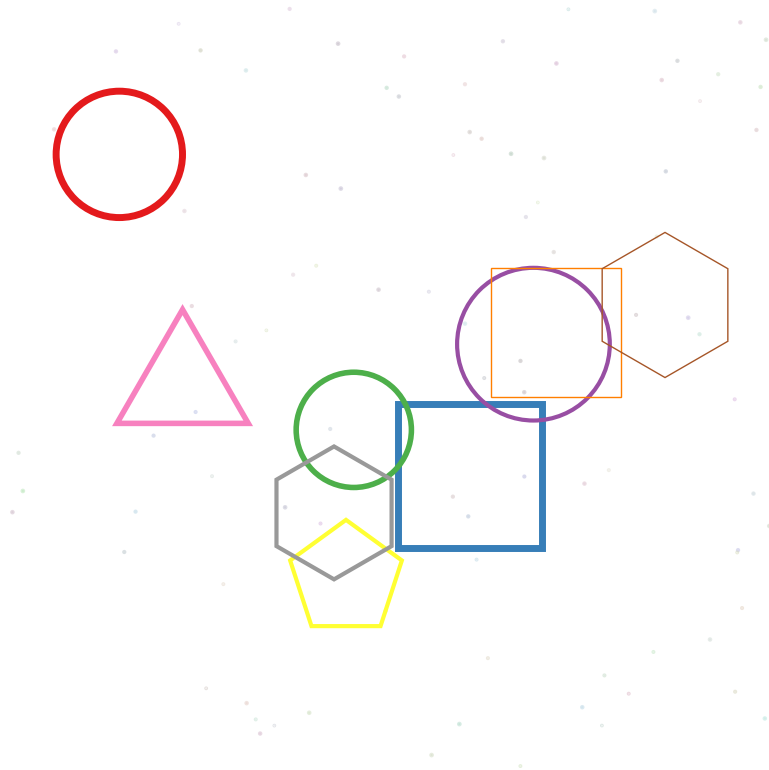[{"shape": "circle", "thickness": 2.5, "radius": 0.41, "center": [0.155, 0.8]}, {"shape": "square", "thickness": 2.5, "radius": 0.47, "center": [0.61, 0.382]}, {"shape": "circle", "thickness": 2, "radius": 0.37, "center": [0.459, 0.442]}, {"shape": "circle", "thickness": 1.5, "radius": 0.5, "center": [0.693, 0.553]}, {"shape": "square", "thickness": 0.5, "radius": 0.42, "center": [0.722, 0.568]}, {"shape": "pentagon", "thickness": 1.5, "radius": 0.38, "center": [0.449, 0.249]}, {"shape": "hexagon", "thickness": 0.5, "radius": 0.47, "center": [0.864, 0.604]}, {"shape": "triangle", "thickness": 2, "radius": 0.49, "center": [0.237, 0.499]}, {"shape": "hexagon", "thickness": 1.5, "radius": 0.43, "center": [0.434, 0.334]}]